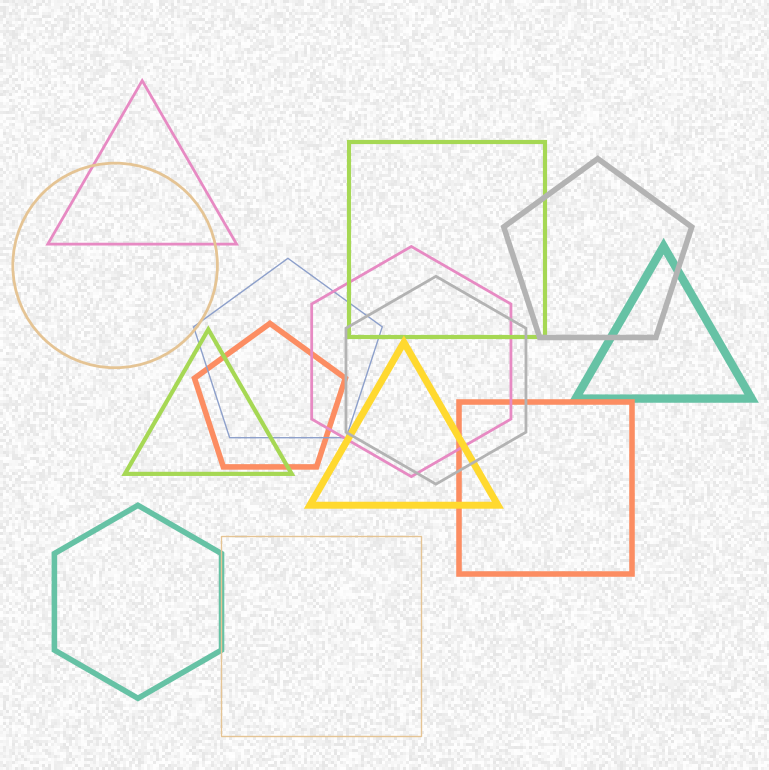[{"shape": "hexagon", "thickness": 2, "radius": 0.63, "center": [0.179, 0.218]}, {"shape": "triangle", "thickness": 3, "radius": 0.66, "center": [0.862, 0.548]}, {"shape": "pentagon", "thickness": 2, "radius": 0.52, "center": [0.351, 0.477]}, {"shape": "square", "thickness": 2, "radius": 0.56, "center": [0.708, 0.366]}, {"shape": "pentagon", "thickness": 0.5, "radius": 0.64, "center": [0.374, 0.536]}, {"shape": "triangle", "thickness": 1, "radius": 0.71, "center": [0.185, 0.754]}, {"shape": "hexagon", "thickness": 1, "radius": 0.75, "center": [0.534, 0.53]}, {"shape": "triangle", "thickness": 1.5, "radius": 0.63, "center": [0.271, 0.447]}, {"shape": "square", "thickness": 1.5, "radius": 0.63, "center": [0.58, 0.689]}, {"shape": "triangle", "thickness": 2.5, "radius": 0.71, "center": [0.525, 0.414]}, {"shape": "square", "thickness": 0.5, "radius": 0.65, "center": [0.417, 0.174]}, {"shape": "circle", "thickness": 1, "radius": 0.66, "center": [0.149, 0.655]}, {"shape": "hexagon", "thickness": 1, "radius": 0.67, "center": [0.566, 0.506]}, {"shape": "pentagon", "thickness": 2, "radius": 0.64, "center": [0.776, 0.666]}]